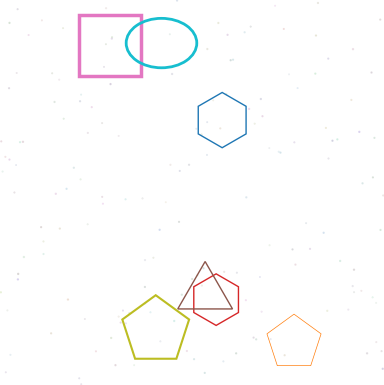[{"shape": "hexagon", "thickness": 1, "radius": 0.36, "center": [0.577, 0.688]}, {"shape": "pentagon", "thickness": 0.5, "radius": 0.37, "center": [0.764, 0.11]}, {"shape": "hexagon", "thickness": 1, "radius": 0.33, "center": [0.561, 0.222]}, {"shape": "triangle", "thickness": 1, "radius": 0.41, "center": [0.533, 0.239]}, {"shape": "square", "thickness": 2.5, "radius": 0.4, "center": [0.286, 0.882]}, {"shape": "pentagon", "thickness": 1.5, "radius": 0.46, "center": [0.404, 0.142]}, {"shape": "oval", "thickness": 2, "radius": 0.46, "center": [0.419, 0.888]}]